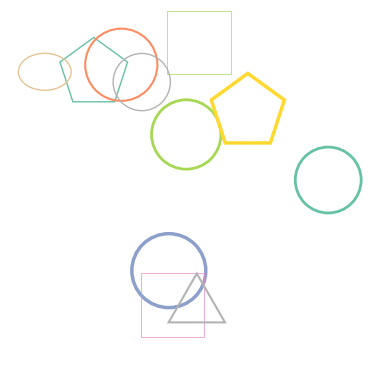[{"shape": "pentagon", "thickness": 1, "radius": 0.46, "center": [0.244, 0.81]}, {"shape": "circle", "thickness": 2, "radius": 0.43, "center": [0.853, 0.532]}, {"shape": "circle", "thickness": 1.5, "radius": 0.47, "center": [0.315, 0.832]}, {"shape": "circle", "thickness": 2.5, "radius": 0.48, "center": [0.438, 0.297]}, {"shape": "square", "thickness": 0.5, "radius": 0.41, "center": [0.449, 0.208]}, {"shape": "square", "thickness": 0.5, "radius": 0.41, "center": [0.517, 0.889]}, {"shape": "circle", "thickness": 2, "radius": 0.45, "center": [0.484, 0.651]}, {"shape": "pentagon", "thickness": 2.5, "radius": 0.5, "center": [0.644, 0.71]}, {"shape": "oval", "thickness": 1, "radius": 0.34, "center": [0.116, 0.813]}, {"shape": "triangle", "thickness": 1.5, "radius": 0.42, "center": [0.511, 0.205]}, {"shape": "circle", "thickness": 1, "radius": 0.37, "center": [0.368, 0.787]}]